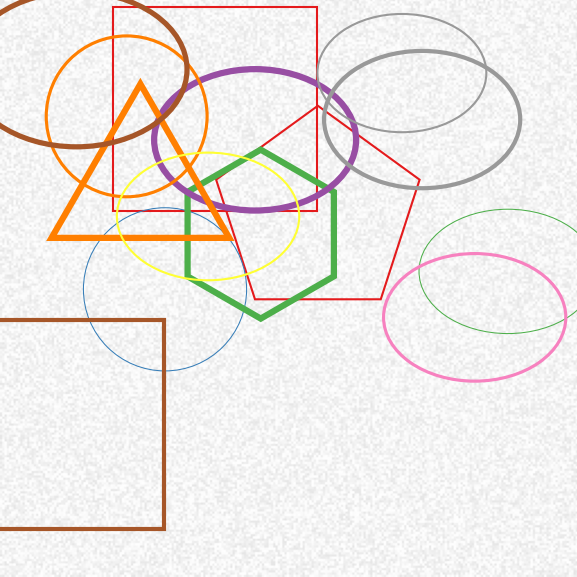[{"shape": "square", "thickness": 1, "radius": 0.88, "center": [0.372, 0.81]}, {"shape": "pentagon", "thickness": 1, "radius": 0.93, "center": [0.55, 0.631]}, {"shape": "circle", "thickness": 0.5, "radius": 0.71, "center": [0.286, 0.498]}, {"shape": "hexagon", "thickness": 3, "radius": 0.73, "center": [0.451, 0.594]}, {"shape": "oval", "thickness": 0.5, "radius": 0.77, "center": [0.879, 0.529]}, {"shape": "oval", "thickness": 3, "radius": 0.87, "center": [0.442, 0.757]}, {"shape": "triangle", "thickness": 3, "radius": 0.89, "center": [0.243, 0.676]}, {"shape": "circle", "thickness": 1.5, "radius": 0.7, "center": [0.219, 0.798]}, {"shape": "oval", "thickness": 1, "radius": 0.79, "center": [0.36, 0.624]}, {"shape": "oval", "thickness": 2.5, "radius": 0.96, "center": [0.132, 0.879]}, {"shape": "square", "thickness": 2, "radius": 0.91, "center": [0.102, 0.264]}, {"shape": "oval", "thickness": 1.5, "radius": 0.79, "center": [0.822, 0.45]}, {"shape": "oval", "thickness": 2, "radius": 0.85, "center": [0.731, 0.792]}, {"shape": "oval", "thickness": 1, "radius": 0.73, "center": [0.696, 0.873]}]